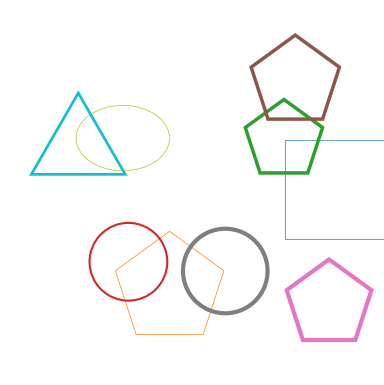[{"shape": "square", "thickness": 0.5, "radius": 0.65, "center": [0.868, 0.508]}, {"shape": "pentagon", "thickness": 0.5, "radius": 0.74, "center": [0.441, 0.251]}, {"shape": "pentagon", "thickness": 2.5, "radius": 0.53, "center": [0.737, 0.636]}, {"shape": "circle", "thickness": 1.5, "radius": 0.5, "center": [0.334, 0.32]}, {"shape": "pentagon", "thickness": 2.5, "radius": 0.6, "center": [0.767, 0.788]}, {"shape": "pentagon", "thickness": 3, "radius": 0.58, "center": [0.855, 0.211]}, {"shape": "circle", "thickness": 3, "radius": 0.55, "center": [0.585, 0.296]}, {"shape": "oval", "thickness": 0.5, "radius": 0.61, "center": [0.319, 0.641]}, {"shape": "triangle", "thickness": 2, "radius": 0.7, "center": [0.203, 0.618]}]